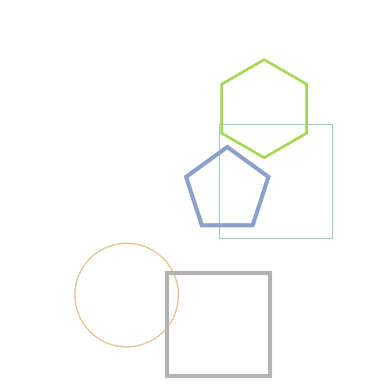[{"shape": "square", "thickness": 0.5, "radius": 0.74, "center": [0.715, 0.53]}, {"shape": "pentagon", "thickness": 3, "radius": 0.56, "center": [0.59, 0.506]}, {"shape": "hexagon", "thickness": 2, "radius": 0.64, "center": [0.686, 0.718]}, {"shape": "circle", "thickness": 1, "radius": 0.67, "center": [0.329, 0.234]}, {"shape": "square", "thickness": 3, "radius": 0.67, "center": [0.568, 0.156]}]